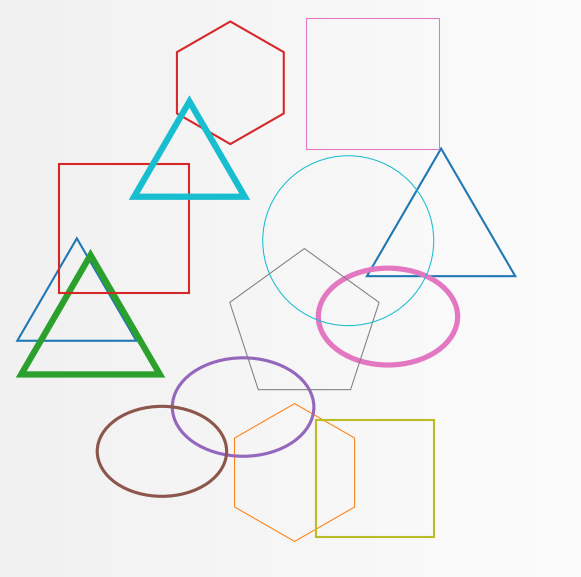[{"shape": "triangle", "thickness": 1, "radius": 0.74, "center": [0.759, 0.595]}, {"shape": "triangle", "thickness": 1, "radius": 0.59, "center": [0.132, 0.468]}, {"shape": "hexagon", "thickness": 0.5, "radius": 0.6, "center": [0.507, 0.181]}, {"shape": "triangle", "thickness": 3, "radius": 0.69, "center": [0.156, 0.42]}, {"shape": "hexagon", "thickness": 1, "radius": 0.53, "center": [0.396, 0.856]}, {"shape": "square", "thickness": 1, "radius": 0.56, "center": [0.213, 0.603]}, {"shape": "oval", "thickness": 1.5, "radius": 0.61, "center": [0.418, 0.294]}, {"shape": "oval", "thickness": 1.5, "radius": 0.56, "center": [0.279, 0.218]}, {"shape": "oval", "thickness": 2.5, "radius": 0.6, "center": [0.668, 0.451]}, {"shape": "square", "thickness": 0.5, "radius": 0.57, "center": [0.641, 0.855]}, {"shape": "pentagon", "thickness": 0.5, "radius": 0.68, "center": [0.524, 0.434]}, {"shape": "square", "thickness": 1, "radius": 0.51, "center": [0.646, 0.17]}, {"shape": "circle", "thickness": 0.5, "radius": 0.74, "center": [0.599, 0.582]}, {"shape": "triangle", "thickness": 3, "radius": 0.55, "center": [0.326, 0.713]}]